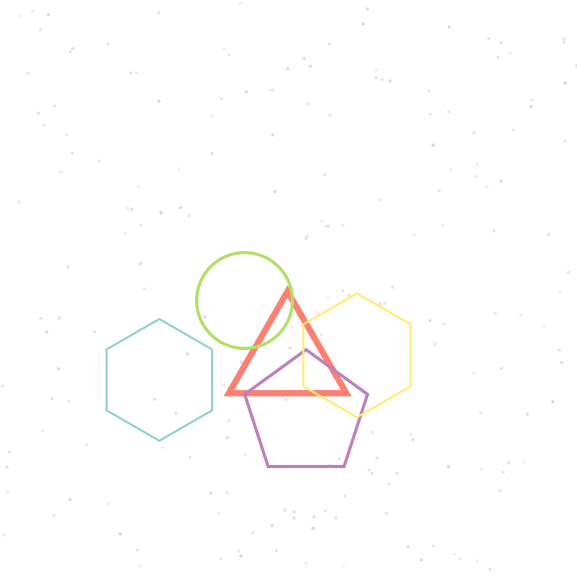[{"shape": "hexagon", "thickness": 1, "radius": 0.53, "center": [0.276, 0.341]}, {"shape": "triangle", "thickness": 3, "radius": 0.59, "center": [0.498, 0.377]}, {"shape": "circle", "thickness": 1.5, "radius": 0.41, "center": [0.423, 0.479]}, {"shape": "pentagon", "thickness": 1.5, "radius": 0.56, "center": [0.53, 0.282]}, {"shape": "hexagon", "thickness": 1, "radius": 0.54, "center": [0.618, 0.384]}]